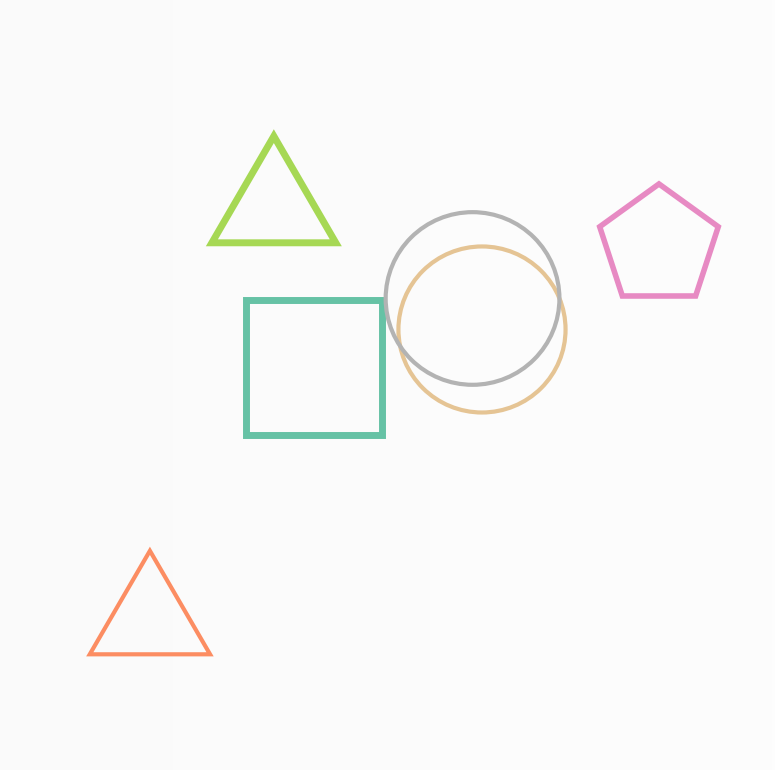[{"shape": "square", "thickness": 2.5, "radius": 0.44, "center": [0.405, 0.523]}, {"shape": "triangle", "thickness": 1.5, "radius": 0.45, "center": [0.193, 0.195]}, {"shape": "pentagon", "thickness": 2, "radius": 0.4, "center": [0.85, 0.681]}, {"shape": "triangle", "thickness": 2.5, "radius": 0.46, "center": [0.353, 0.731]}, {"shape": "circle", "thickness": 1.5, "radius": 0.54, "center": [0.622, 0.572]}, {"shape": "circle", "thickness": 1.5, "radius": 0.56, "center": [0.61, 0.612]}]